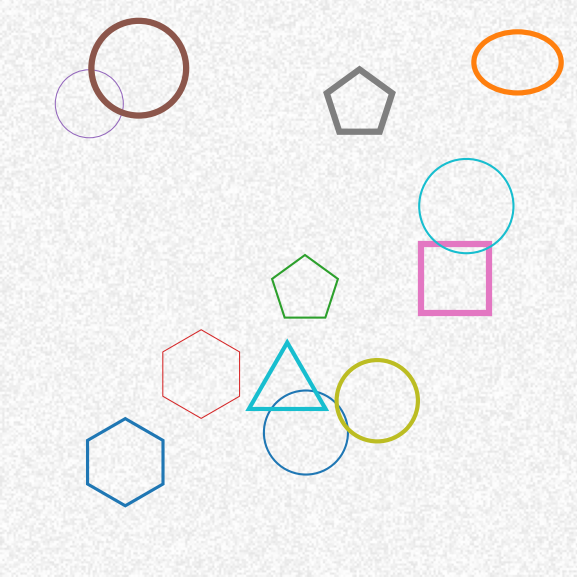[{"shape": "hexagon", "thickness": 1.5, "radius": 0.38, "center": [0.217, 0.199]}, {"shape": "circle", "thickness": 1, "radius": 0.36, "center": [0.53, 0.25]}, {"shape": "oval", "thickness": 2.5, "radius": 0.38, "center": [0.896, 0.891]}, {"shape": "pentagon", "thickness": 1, "radius": 0.3, "center": [0.528, 0.498]}, {"shape": "hexagon", "thickness": 0.5, "radius": 0.38, "center": [0.348, 0.351]}, {"shape": "circle", "thickness": 0.5, "radius": 0.29, "center": [0.155, 0.819]}, {"shape": "circle", "thickness": 3, "radius": 0.41, "center": [0.24, 0.881]}, {"shape": "square", "thickness": 3, "radius": 0.3, "center": [0.788, 0.517]}, {"shape": "pentagon", "thickness": 3, "radius": 0.3, "center": [0.623, 0.819]}, {"shape": "circle", "thickness": 2, "radius": 0.35, "center": [0.653, 0.305]}, {"shape": "circle", "thickness": 1, "radius": 0.41, "center": [0.808, 0.642]}, {"shape": "triangle", "thickness": 2, "radius": 0.38, "center": [0.497, 0.329]}]